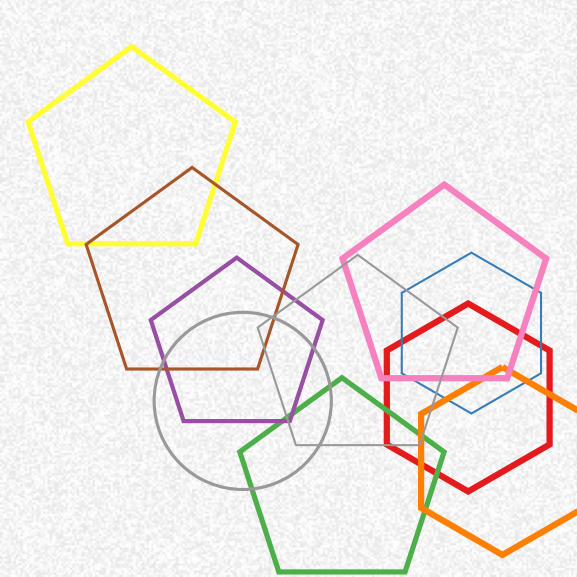[{"shape": "hexagon", "thickness": 3, "radius": 0.81, "center": [0.811, 0.311]}, {"shape": "hexagon", "thickness": 1, "radius": 0.7, "center": [0.816, 0.422]}, {"shape": "pentagon", "thickness": 2.5, "radius": 0.93, "center": [0.592, 0.159]}, {"shape": "pentagon", "thickness": 2, "radius": 0.78, "center": [0.41, 0.397]}, {"shape": "hexagon", "thickness": 3, "radius": 0.81, "center": [0.87, 0.201]}, {"shape": "pentagon", "thickness": 2.5, "radius": 0.94, "center": [0.228, 0.73]}, {"shape": "pentagon", "thickness": 1.5, "radius": 0.96, "center": [0.333, 0.516]}, {"shape": "pentagon", "thickness": 3, "radius": 0.93, "center": [0.769, 0.494]}, {"shape": "circle", "thickness": 1.5, "radius": 0.77, "center": [0.42, 0.305]}, {"shape": "pentagon", "thickness": 1, "radius": 0.91, "center": [0.619, 0.376]}]